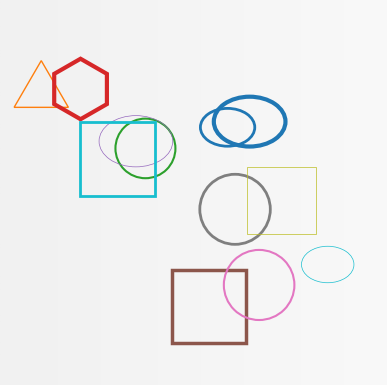[{"shape": "oval", "thickness": 3, "radius": 0.46, "center": [0.644, 0.684]}, {"shape": "oval", "thickness": 2, "radius": 0.35, "center": [0.587, 0.669]}, {"shape": "triangle", "thickness": 1, "radius": 0.4, "center": [0.106, 0.762]}, {"shape": "circle", "thickness": 1.5, "radius": 0.39, "center": [0.375, 0.615]}, {"shape": "hexagon", "thickness": 3, "radius": 0.39, "center": [0.208, 0.769]}, {"shape": "oval", "thickness": 0.5, "radius": 0.48, "center": [0.351, 0.633]}, {"shape": "square", "thickness": 2.5, "radius": 0.48, "center": [0.54, 0.205]}, {"shape": "circle", "thickness": 1.5, "radius": 0.46, "center": [0.669, 0.26]}, {"shape": "circle", "thickness": 2, "radius": 0.45, "center": [0.607, 0.456]}, {"shape": "square", "thickness": 0.5, "radius": 0.44, "center": [0.726, 0.479]}, {"shape": "square", "thickness": 2, "radius": 0.48, "center": [0.303, 0.588]}, {"shape": "oval", "thickness": 0.5, "radius": 0.34, "center": [0.846, 0.313]}]